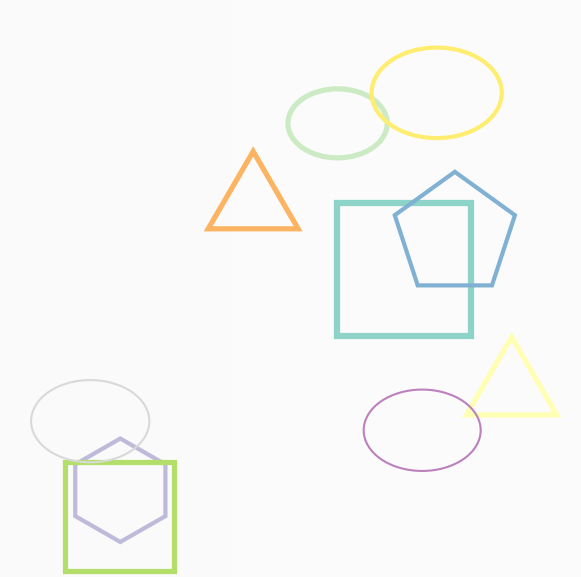[{"shape": "square", "thickness": 3, "radius": 0.58, "center": [0.695, 0.533]}, {"shape": "triangle", "thickness": 2.5, "radius": 0.45, "center": [0.88, 0.326]}, {"shape": "hexagon", "thickness": 2, "radius": 0.45, "center": [0.207, 0.15]}, {"shape": "pentagon", "thickness": 2, "radius": 0.54, "center": [0.783, 0.593]}, {"shape": "triangle", "thickness": 2.5, "radius": 0.45, "center": [0.436, 0.648]}, {"shape": "square", "thickness": 2.5, "radius": 0.47, "center": [0.206, 0.105]}, {"shape": "oval", "thickness": 1, "radius": 0.51, "center": [0.155, 0.27]}, {"shape": "oval", "thickness": 1, "radius": 0.5, "center": [0.726, 0.254]}, {"shape": "oval", "thickness": 2.5, "radius": 0.43, "center": [0.581, 0.786]}, {"shape": "oval", "thickness": 2, "radius": 0.56, "center": [0.751, 0.838]}]